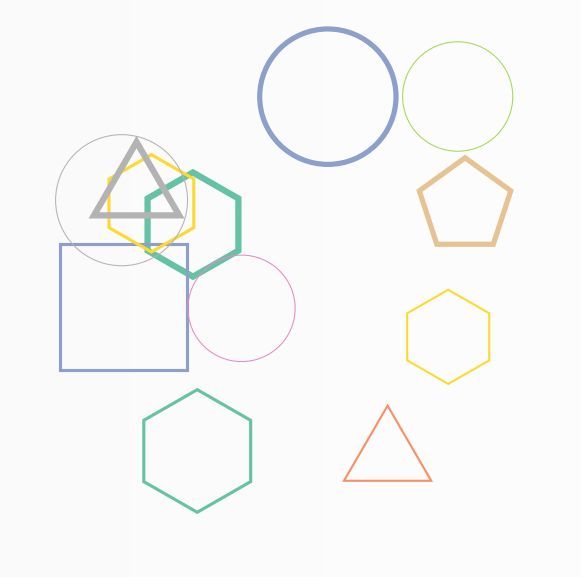[{"shape": "hexagon", "thickness": 3, "radius": 0.45, "center": [0.332, 0.61]}, {"shape": "hexagon", "thickness": 1.5, "radius": 0.53, "center": [0.339, 0.218]}, {"shape": "triangle", "thickness": 1, "radius": 0.43, "center": [0.667, 0.21]}, {"shape": "square", "thickness": 1.5, "radius": 0.55, "center": [0.212, 0.468]}, {"shape": "circle", "thickness": 2.5, "radius": 0.59, "center": [0.564, 0.832]}, {"shape": "circle", "thickness": 0.5, "radius": 0.46, "center": [0.416, 0.465]}, {"shape": "circle", "thickness": 0.5, "radius": 0.47, "center": [0.787, 0.832]}, {"shape": "hexagon", "thickness": 1.5, "radius": 0.42, "center": [0.26, 0.647]}, {"shape": "hexagon", "thickness": 1, "radius": 0.41, "center": [0.771, 0.416]}, {"shape": "pentagon", "thickness": 2.5, "radius": 0.41, "center": [0.8, 0.643]}, {"shape": "circle", "thickness": 0.5, "radius": 0.57, "center": [0.209, 0.652]}, {"shape": "triangle", "thickness": 3, "radius": 0.42, "center": [0.235, 0.668]}]